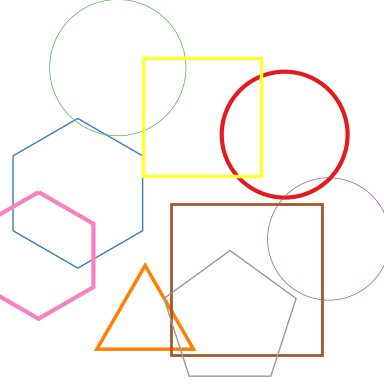[{"shape": "circle", "thickness": 3, "radius": 0.82, "center": [0.739, 0.65]}, {"shape": "hexagon", "thickness": 1, "radius": 0.97, "center": [0.202, 0.498]}, {"shape": "circle", "thickness": 0.5, "radius": 0.88, "center": [0.306, 0.824]}, {"shape": "circle", "thickness": 0.5, "radius": 0.79, "center": [0.854, 0.379]}, {"shape": "triangle", "thickness": 2.5, "radius": 0.72, "center": [0.377, 0.166]}, {"shape": "square", "thickness": 2.5, "radius": 0.77, "center": [0.524, 0.696]}, {"shape": "square", "thickness": 2, "radius": 0.98, "center": [0.64, 0.274]}, {"shape": "hexagon", "thickness": 3, "radius": 0.82, "center": [0.1, 0.337]}, {"shape": "pentagon", "thickness": 1, "radius": 0.9, "center": [0.597, 0.169]}]